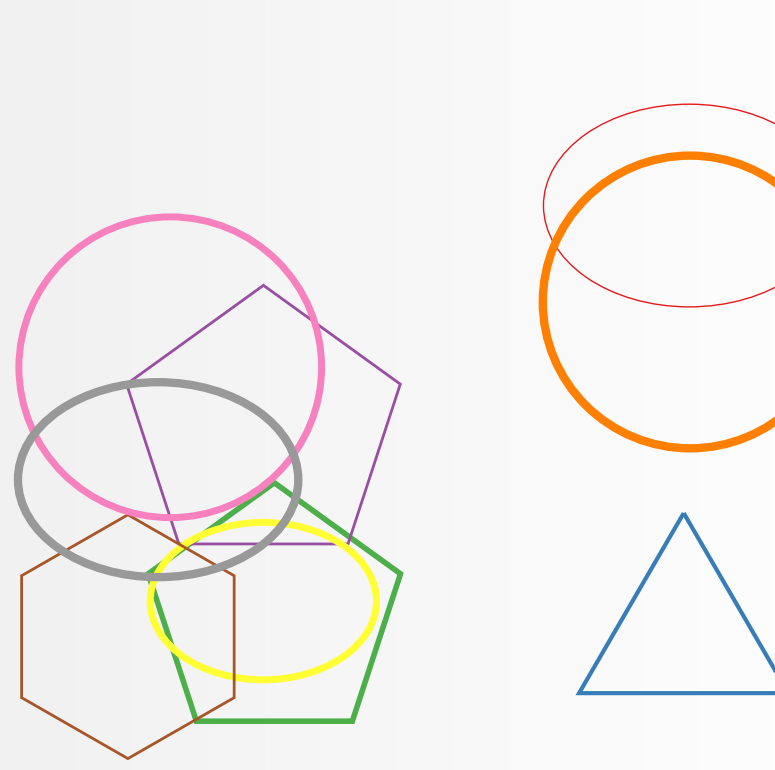[{"shape": "oval", "thickness": 0.5, "radius": 0.94, "center": [0.889, 0.733]}, {"shape": "triangle", "thickness": 1.5, "radius": 0.78, "center": [0.882, 0.178]}, {"shape": "pentagon", "thickness": 2, "radius": 0.86, "center": [0.354, 0.202]}, {"shape": "pentagon", "thickness": 1, "radius": 0.93, "center": [0.34, 0.444]}, {"shape": "circle", "thickness": 3, "radius": 0.95, "center": [0.89, 0.608]}, {"shape": "oval", "thickness": 2.5, "radius": 0.73, "center": [0.34, 0.219]}, {"shape": "hexagon", "thickness": 1, "radius": 0.79, "center": [0.165, 0.173]}, {"shape": "circle", "thickness": 2.5, "radius": 0.98, "center": [0.22, 0.523]}, {"shape": "oval", "thickness": 3, "radius": 0.9, "center": [0.204, 0.377]}]